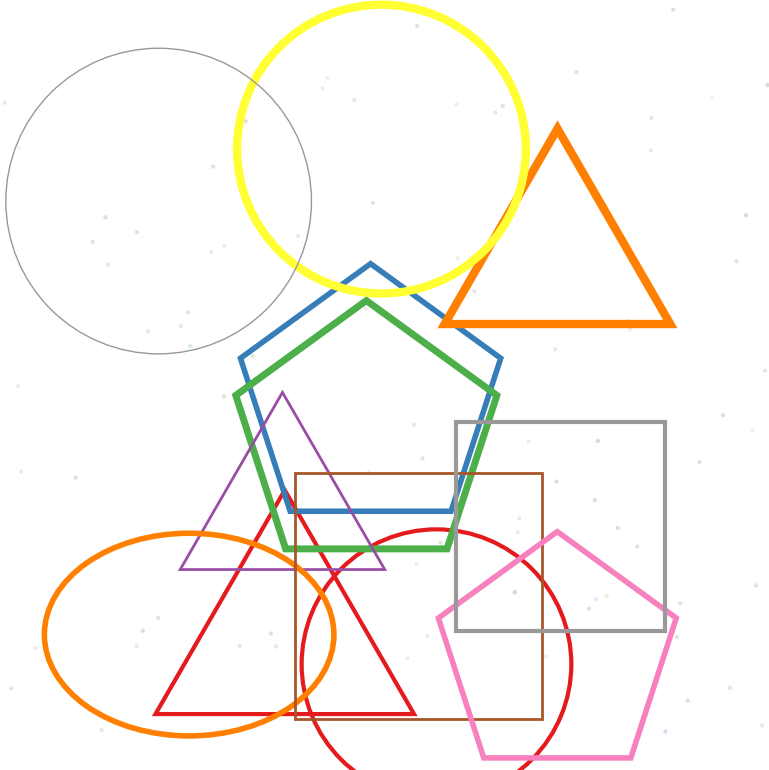[{"shape": "triangle", "thickness": 1.5, "radius": 0.97, "center": [0.37, 0.17]}, {"shape": "circle", "thickness": 1.5, "radius": 0.88, "center": [0.567, 0.137]}, {"shape": "pentagon", "thickness": 2, "radius": 0.89, "center": [0.481, 0.48]}, {"shape": "pentagon", "thickness": 2.5, "radius": 0.89, "center": [0.476, 0.431]}, {"shape": "triangle", "thickness": 1, "radius": 0.77, "center": [0.367, 0.337]}, {"shape": "oval", "thickness": 2, "radius": 0.94, "center": [0.246, 0.176]}, {"shape": "triangle", "thickness": 3, "radius": 0.85, "center": [0.724, 0.664]}, {"shape": "circle", "thickness": 3, "radius": 0.94, "center": [0.495, 0.806]}, {"shape": "square", "thickness": 1, "radius": 0.8, "center": [0.544, 0.226]}, {"shape": "pentagon", "thickness": 2, "radius": 0.81, "center": [0.724, 0.147]}, {"shape": "square", "thickness": 1.5, "radius": 0.68, "center": [0.728, 0.317]}, {"shape": "circle", "thickness": 0.5, "radius": 0.99, "center": [0.206, 0.739]}]